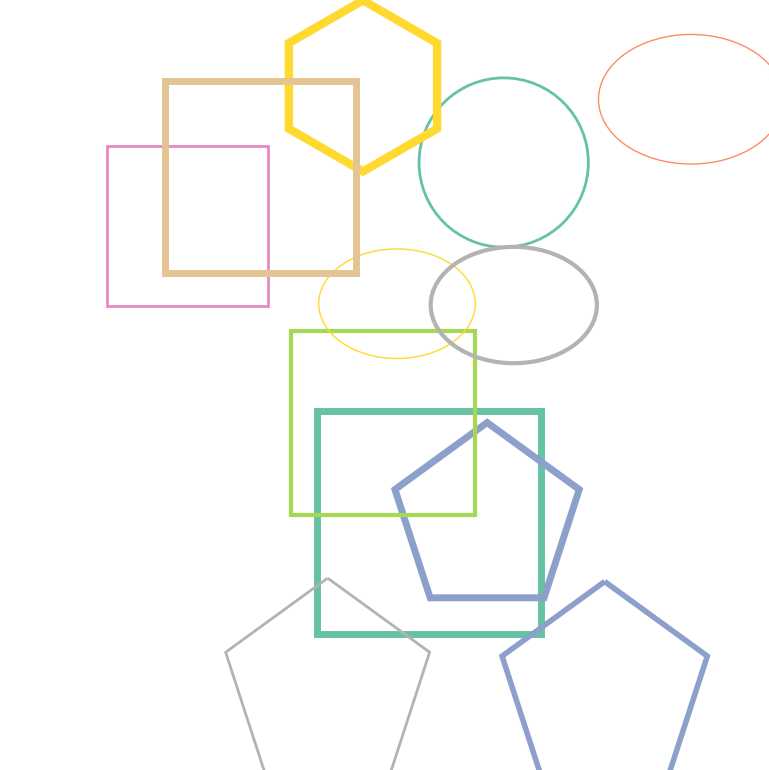[{"shape": "square", "thickness": 2.5, "radius": 0.72, "center": [0.557, 0.321]}, {"shape": "circle", "thickness": 1, "radius": 0.55, "center": [0.654, 0.789]}, {"shape": "oval", "thickness": 0.5, "radius": 0.6, "center": [0.897, 0.871]}, {"shape": "pentagon", "thickness": 2, "radius": 0.7, "center": [0.785, 0.105]}, {"shape": "pentagon", "thickness": 2.5, "radius": 0.63, "center": [0.633, 0.325]}, {"shape": "square", "thickness": 1, "radius": 0.52, "center": [0.243, 0.706]}, {"shape": "square", "thickness": 1.5, "radius": 0.6, "center": [0.497, 0.451]}, {"shape": "oval", "thickness": 0.5, "radius": 0.51, "center": [0.516, 0.606]}, {"shape": "hexagon", "thickness": 3, "radius": 0.56, "center": [0.471, 0.888]}, {"shape": "square", "thickness": 2.5, "radius": 0.62, "center": [0.338, 0.77]}, {"shape": "pentagon", "thickness": 1, "radius": 0.7, "center": [0.426, 0.11]}, {"shape": "oval", "thickness": 1.5, "radius": 0.54, "center": [0.667, 0.604]}]